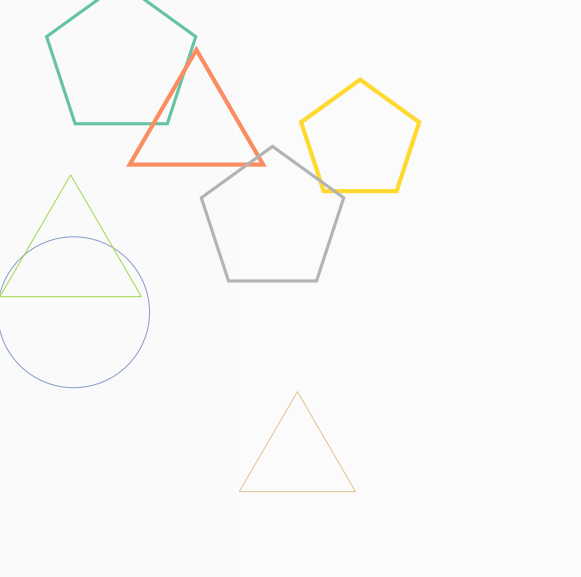[{"shape": "pentagon", "thickness": 1.5, "radius": 0.67, "center": [0.208, 0.894]}, {"shape": "triangle", "thickness": 2, "radius": 0.66, "center": [0.338, 0.78]}, {"shape": "circle", "thickness": 0.5, "radius": 0.65, "center": [0.127, 0.458]}, {"shape": "triangle", "thickness": 0.5, "radius": 0.7, "center": [0.122, 0.556]}, {"shape": "pentagon", "thickness": 2, "radius": 0.53, "center": [0.62, 0.755]}, {"shape": "triangle", "thickness": 0.5, "radius": 0.58, "center": [0.512, 0.206]}, {"shape": "pentagon", "thickness": 1.5, "radius": 0.64, "center": [0.469, 0.617]}]